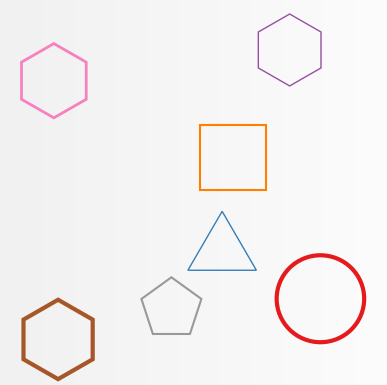[{"shape": "circle", "thickness": 3, "radius": 0.56, "center": [0.827, 0.224]}, {"shape": "triangle", "thickness": 1, "radius": 0.51, "center": [0.573, 0.349]}, {"shape": "hexagon", "thickness": 1, "radius": 0.47, "center": [0.748, 0.87]}, {"shape": "square", "thickness": 1.5, "radius": 0.42, "center": [0.601, 0.59]}, {"shape": "hexagon", "thickness": 3, "radius": 0.52, "center": [0.15, 0.118]}, {"shape": "hexagon", "thickness": 2, "radius": 0.48, "center": [0.139, 0.79]}, {"shape": "pentagon", "thickness": 1.5, "radius": 0.41, "center": [0.442, 0.198]}]